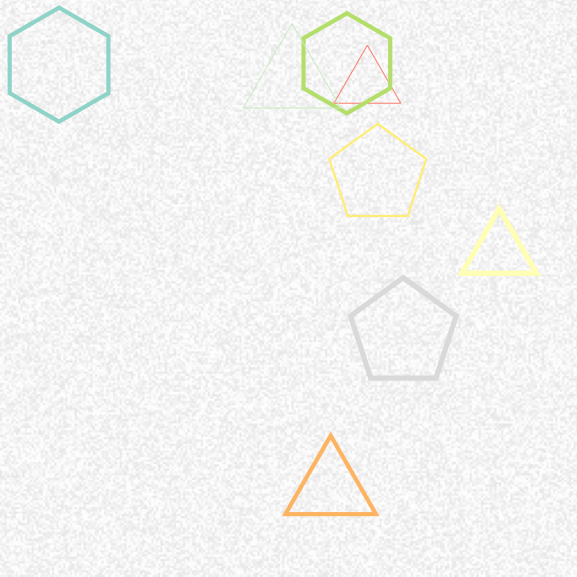[{"shape": "hexagon", "thickness": 2, "radius": 0.49, "center": [0.102, 0.887]}, {"shape": "triangle", "thickness": 2.5, "radius": 0.37, "center": [0.864, 0.563]}, {"shape": "triangle", "thickness": 0.5, "radius": 0.33, "center": [0.636, 0.854]}, {"shape": "triangle", "thickness": 2, "radius": 0.45, "center": [0.573, 0.154]}, {"shape": "hexagon", "thickness": 2, "radius": 0.43, "center": [0.601, 0.89]}, {"shape": "pentagon", "thickness": 2.5, "radius": 0.48, "center": [0.698, 0.422]}, {"shape": "triangle", "thickness": 0.5, "radius": 0.49, "center": [0.506, 0.861]}, {"shape": "pentagon", "thickness": 1, "radius": 0.44, "center": [0.654, 0.697]}]